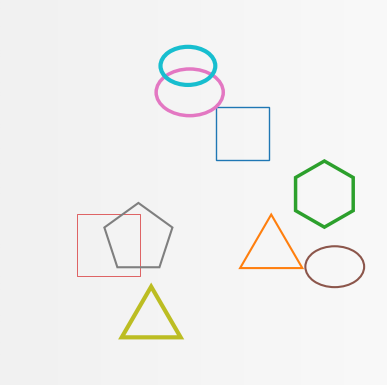[{"shape": "square", "thickness": 1, "radius": 0.34, "center": [0.626, 0.653]}, {"shape": "triangle", "thickness": 1.5, "radius": 0.46, "center": [0.7, 0.35]}, {"shape": "hexagon", "thickness": 2.5, "radius": 0.43, "center": [0.837, 0.496]}, {"shape": "square", "thickness": 0.5, "radius": 0.41, "center": [0.281, 0.364]}, {"shape": "oval", "thickness": 1.5, "radius": 0.38, "center": [0.864, 0.307]}, {"shape": "oval", "thickness": 2.5, "radius": 0.43, "center": [0.49, 0.76]}, {"shape": "pentagon", "thickness": 1.5, "radius": 0.46, "center": [0.357, 0.381]}, {"shape": "triangle", "thickness": 3, "radius": 0.44, "center": [0.39, 0.168]}, {"shape": "oval", "thickness": 3, "radius": 0.35, "center": [0.485, 0.829]}]